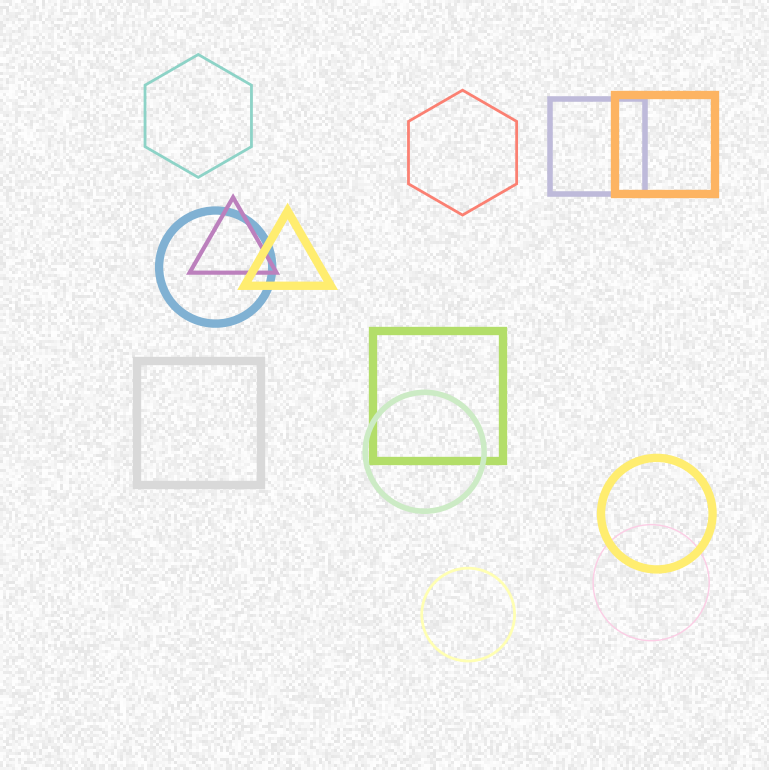[{"shape": "hexagon", "thickness": 1, "radius": 0.4, "center": [0.257, 0.849]}, {"shape": "circle", "thickness": 1, "radius": 0.3, "center": [0.608, 0.202]}, {"shape": "square", "thickness": 2, "radius": 0.31, "center": [0.776, 0.81]}, {"shape": "hexagon", "thickness": 1, "radius": 0.41, "center": [0.601, 0.802]}, {"shape": "circle", "thickness": 3, "radius": 0.37, "center": [0.28, 0.653]}, {"shape": "square", "thickness": 3, "radius": 0.32, "center": [0.864, 0.812]}, {"shape": "square", "thickness": 3, "radius": 0.42, "center": [0.569, 0.486]}, {"shape": "circle", "thickness": 0.5, "radius": 0.38, "center": [0.846, 0.243]}, {"shape": "square", "thickness": 3, "radius": 0.4, "center": [0.258, 0.45]}, {"shape": "triangle", "thickness": 1.5, "radius": 0.33, "center": [0.303, 0.678]}, {"shape": "circle", "thickness": 2, "radius": 0.39, "center": [0.552, 0.413]}, {"shape": "triangle", "thickness": 3, "radius": 0.32, "center": [0.374, 0.661]}, {"shape": "circle", "thickness": 3, "radius": 0.36, "center": [0.853, 0.333]}]